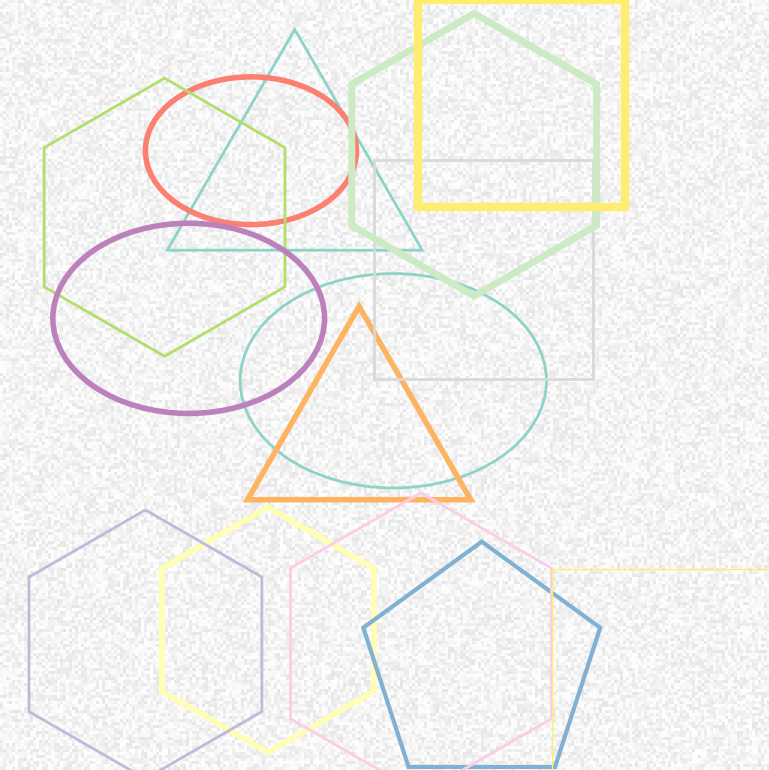[{"shape": "triangle", "thickness": 1, "radius": 0.96, "center": [0.383, 0.771]}, {"shape": "oval", "thickness": 1, "radius": 0.99, "center": [0.511, 0.505]}, {"shape": "hexagon", "thickness": 2, "radius": 0.8, "center": [0.348, 0.182]}, {"shape": "hexagon", "thickness": 1, "radius": 0.87, "center": [0.189, 0.163]}, {"shape": "oval", "thickness": 2, "radius": 0.69, "center": [0.326, 0.804]}, {"shape": "pentagon", "thickness": 1.5, "radius": 0.81, "center": [0.626, 0.135]}, {"shape": "triangle", "thickness": 2, "radius": 0.84, "center": [0.466, 0.435]}, {"shape": "hexagon", "thickness": 1, "radius": 0.9, "center": [0.214, 0.718]}, {"shape": "hexagon", "thickness": 1, "radius": 0.98, "center": [0.547, 0.164]}, {"shape": "square", "thickness": 1, "radius": 0.71, "center": [0.628, 0.65]}, {"shape": "oval", "thickness": 2, "radius": 0.88, "center": [0.245, 0.587]}, {"shape": "hexagon", "thickness": 2.5, "radius": 0.92, "center": [0.616, 0.799]}, {"shape": "square", "thickness": 3, "radius": 0.67, "center": [0.677, 0.866]}, {"shape": "square", "thickness": 0.5, "radius": 0.77, "center": [0.869, 0.108]}]